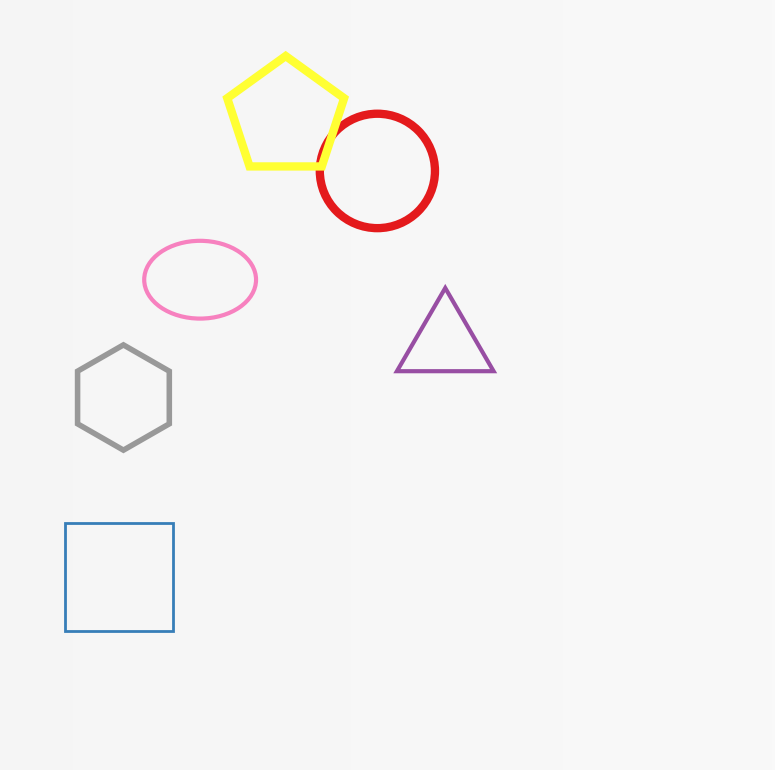[{"shape": "circle", "thickness": 3, "radius": 0.37, "center": [0.487, 0.778]}, {"shape": "square", "thickness": 1, "radius": 0.35, "center": [0.153, 0.251]}, {"shape": "triangle", "thickness": 1.5, "radius": 0.36, "center": [0.575, 0.554]}, {"shape": "pentagon", "thickness": 3, "radius": 0.4, "center": [0.369, 0.848]}, {"shape": "oval", "thickness": 1.5, "radius": 0.36, "center": [0.258, 0.637]}, {"shape": "hexagon", "thickness": 2, "radius": 0.34, "center": [0.159, 0.484]}]